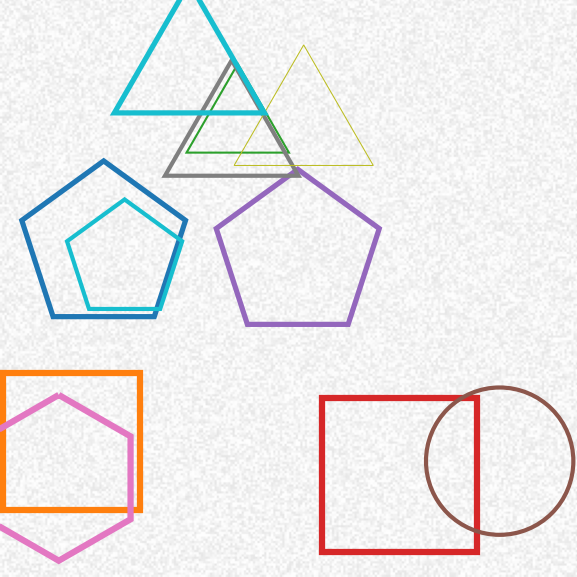[{"shape": "pentagon", "thickness": 2.5, "radius": 0.75, "center": [0.18, 0.571]}, {"shape": "square", "thickness": 3, "radius": 0.59, "center": [0.124, 0.235]}, {"shape": "triangle", "thickness": 1, "radius": 0.51, "center": [0.412, 0.786]}, {"shape": "square", "thickness": 3, "radius": 0.67, "center": [0.692, 0.177]}, {"shape": "pentagon", "thickness": 2.5, "radius": 0.74, "center": [0.516, 0.558]}, {"shape": "circle", "thickness": 2, "radius": 0.64, "center": [0.865, 0.201]}, {"shape": "hexagon", "thickness": 3, "radius": 0.72, "center": [0.102, 0.172]}, {"shape": "triangle", "thickness": 2, "radius": 0.67, "center": [0.401, 0.762]}, {"shape": "triangle", "thickness": 0.5, "radius": 0.7, "center": [0.526, 0.782]}, {"shape": "triangle", "thickness": 2.5, "radius": 0.75, "center": [0.328, 0.879]}, {"shape": "pentagon", "thickness": 2, "radius": 0.52, "center": [0.216, 0.549]}]